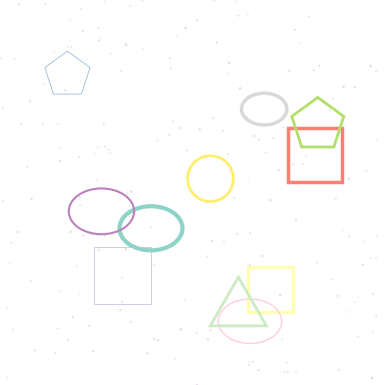[{"shape": "oval", "thickness": 3, "radius": 0.41, "center": [0.392, 0.407]}, {"shape": "square", "thickness": 2.5, "radius": 0.29, "center": [0.703, 0.248]}, {"shape": "square", "thickness": 0.5, "radius": 0.37, "center": [0.318, 0.284]}, {"shape": "square", "thickness": 2.5, "radius": 0.35, "center": [0.817, 0.597]}, {"shape": "pentagon", "thickness": 0.5, "radius": 0.31, "center": [0.175, 0.805]}, {"shape": "pentagon", "thickness": 2, "radius": 0.36, "center": [0.825, 0.676]}, {"shape": "oval", "thickness": 1, "radius": 0.41, "center": [0.649, 0.165]}, {"shape": "oval", "thickness": 2.5, "radius": 0.29, "center": [0.686, 0.717]}, {"shape": "oval", "thickness": 1.5, "radius": 0.42, "center": [0.264, 0.451]}, {"shape": "triangle", "thickness": 2, "radius": 0.42, "center": [0.619, 0.196]}, {"shape": "circle", "thickness": 2, "radius": 0.3, "center": [0.547, 0.536]}]